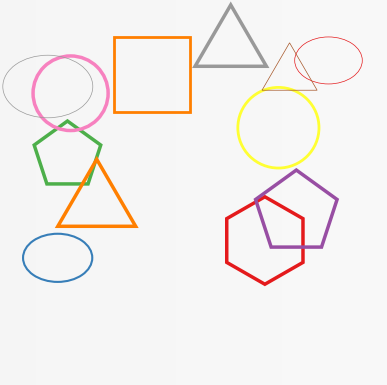[{"shape": "hexagon", "thickness": 2.5, "radius": 0.57, "center": [0.684, 0.375]}, {"shape": "oval", "thickness": 0.5, "radius": 0.44, "center": [0.848, 0.843]}, {"shape": "oval", "thickness": 1.5, "radius": 0.45, "center": [0.149, 0.33]}, {"shape": "pentagon", "thickness": 2.5, "radius": 0.45, "center": [0.174, 0.595]}, {"shape": "pentagon", "thickness": 2.5, "radius": 0.55, "center": [0.765, 0.448]}, {"shape": "square", "thickness": 2, "radius": 0.49, "center": [0.393, 0.807]}, {"shape": "triangle", "thickness": 2.5, "radius": 0.58, "center": [0.25, 0.47]}, {"shape": "circle", "thickness": 2, "radius": 0.52, "center": [0.718, 0.668]}, {"shape": "triangle", "thickness": 0.5, "radius": 0.41, "center": [0.747, 0.807]}, {"shape": "circle", "thickness": 2.5, "radius": 0.48, "center": [0.182, 0.758]}, {"shape": "triangle", "thickness": 2.5, "radius": 0.53, "center": [0.595, 0.881]}, {"shape": "oval", "thickness": 0.5, "radius": 0.58, "center": [0.123, 0.775]}]